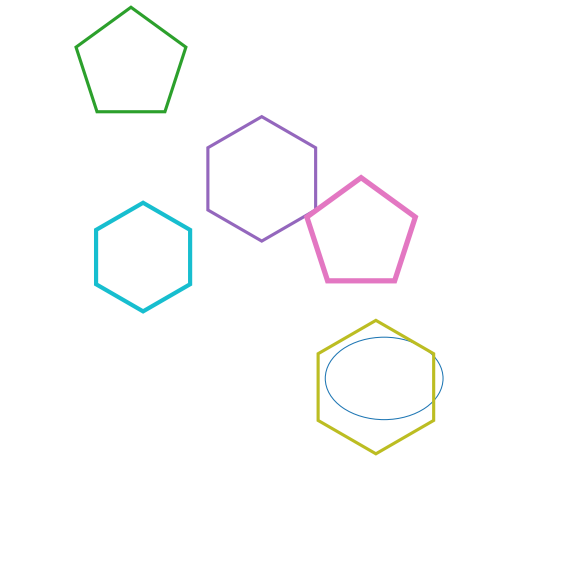[{"shape": "oval", "thickness": 0.5, "radius": 0.51, "center": [0.665, 0.344]}, {"shape": "pentagon", "thickness": 1.5, "radius": 0.5, "center": [0.227, 0.887]}, {"shape": "hexagon", "thickness": 1.5, "radius": 0.54, "center": [0.453, 0.689]}, {"shape": "pentagon", "thickness": 2.5, "radius": 0.49, "center": [0.625, 0.593]}, {"shape": "hexagon", "thickness": 1.5, "radius": 0.58, "center": [0.651, 0.329]}, {"shape": "hexagon", "thickness": 2, "radius": 0.47, "center": [0.248, 0.554]}]